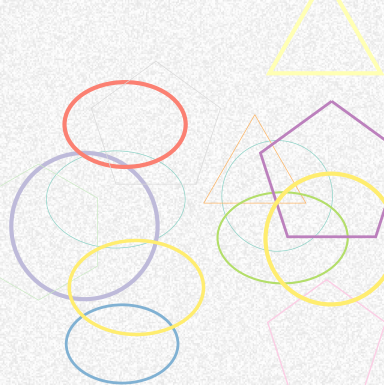[{"shape": "circle", "thickness": 0.5, "radius": 0.72, "center": [0.72, 0.491]}, {"shape": "oval", "thickness": 0.5, "radius": 0.9, "center": [0.301, 0.482]}, {"shape": "triangle", "thickness": 3, "radius": 0.84, "center": [0.845, 0.893]}, {"shape": "circle", "thickness": 3, "radius": 0.95, "center": [0.219, 0.413]}, {"shape": "oval", "thickness": 3, "radius": 0.79, "center": [0.325, 0.677]}, {"shape": "oval", "thickness": 2, "radius": 0.73, "center": [0.317, 0.107]}, {"shape": "triangle", "thickness": 0.5, "radius": 0.77, "center": [0.662, 0.549]}, {"shape": "oval", "thickness": 1.5, "radius": 0.85, "center": [0.734, 0.382]}, {"shape": "pentagon", "thickness": 1, "radius": 0.8, "center": [0.848, 0.113]}, {"shape": "pentagon", "thickness": 0.5, "radius": 0.88, "center": [0.405, 0.664]}, {"shape": "pentagon", "thickness": 2, "radius": 0.97, "center": [0.862, 0.542]}, {"shape": "hexagon", "thickness": 0.5, "radius": 0.88, "center": [0.1, 0.397]}, {"shape": "oval", "thickness": 2.5, "radius": 0.87, "center": [0.354, 0.253]}, {"shape": "circle", "thickness": 3, "radius": 0.85, "center": [0.859, 0.379]}]